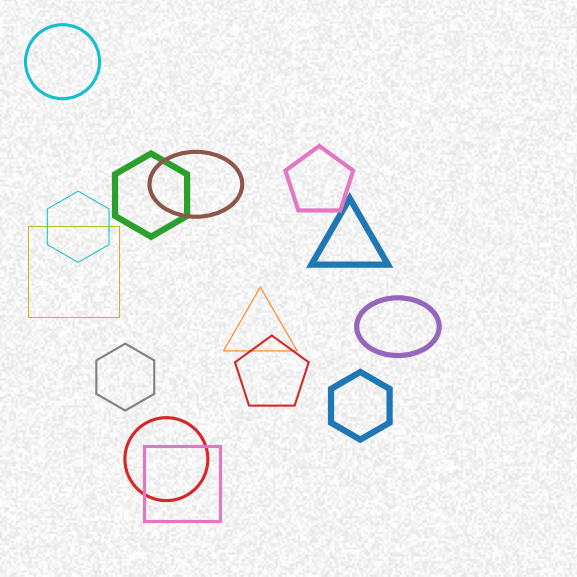[{"shape": "triangle", "thickness": 3, "radius": 0.38, "center": [0.606, 0.579]}, {"shape": "hexagon", "thickness": 3, "radius": 0.29, "center": [0.624, 0.296]}, {"shape": "triangle", "thickness": 0.5, "radius": 0.37, "center": [0.451, 0.428]}, {"shape": "hexagon", "thickness": 3, "radius": 0.36, "center": [0.262, 0.661]}, {"shape": "circle", "thickness": 1.5, "radius": 0.36, "center": [0.288, 0.204]}, {"shape": "pentagon", "thickness": 1, "radius": 0.34, "center": [0.471, 0.351]}, {"shape": "oval", "thickness": 2.5, "radius": 0.36, "center": [0.689, 0.433]}, {"shape": "oval", "thickness": 2, "radius": 0.4, "center": [0.339, 0.68]}, {"shape": "square", "thickness": 1.5, "radius": 0.33, "center": [0.316, 0.162]}, {"shape": "pentagon", "thickness": 2, "radius": 0.31, "center": [0.553, 0.685]}, {"shape": "hexagon", "thickness": 1, "radius": 0.29, "center": [0.217, 0.346]}, {"shape": "square", "thickness": 0.5, "radius": 0.39, "center": [0.127, 0.529]}, {"shape": "hexagon", "thickness": 0.5, "radius": 0.31, "center": [0.135, 0.606]}, {"shape": "circle", "thickness": 1.5, "radius": 0.32, "center": [0.108, 0.892]}]